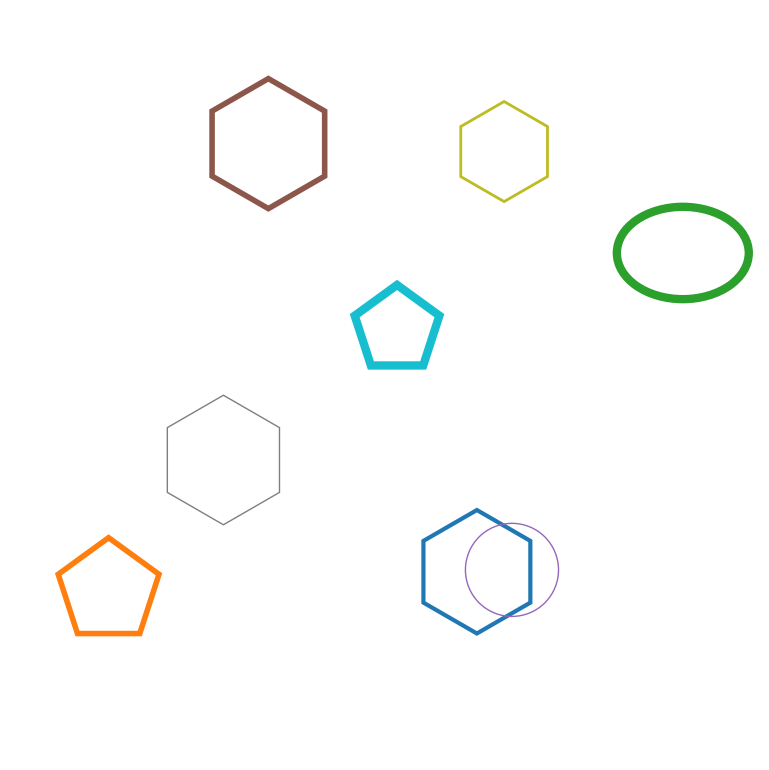[{"shape": "hexagon", "thickness": 1.5, "radius": 0.4, "center": [0.619, 0.257]}, {"shape": "pentagon", "thickness": 2, "radius": 0.34, "center": [0.141, 0.233]}, {"shape": "oval", "thickness": 3, "radius": 0.43, "center": [0.887, 0.671]}, {"shape": "circle", "thickness": 0.5, "radius": 0.3, "center": [0.665, 0.26]}, {"shape": "hexagon", "thickness": 2, "radius": 0.42, "center": [0.349, 0.813]}, {"shape": "hexagon", "thickness": 0.5, "radius": 0.42, "center": [0.29, 0.403]}, {"shape": "hexagon", "thickness": 1, "radius": 0.33, "center": [0.655, 0.803]}, {"shape": "pentagon", "thickness": 3, "radius": 0.29, "center": [0.516, 0.572]}]